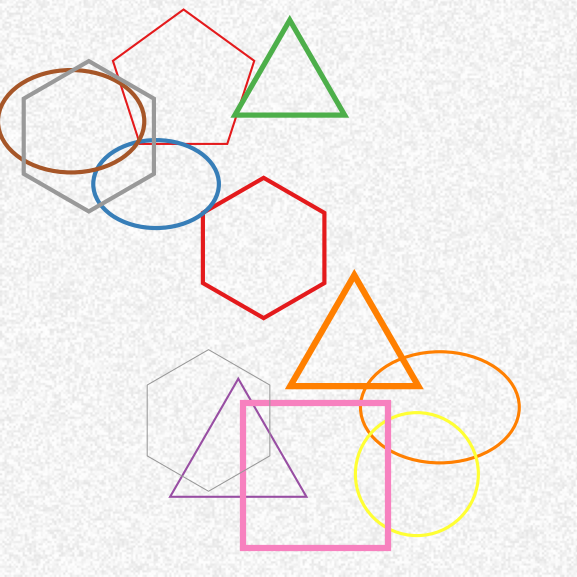[{"shape": "hexagon", "thickness": 2, "radius": 0.61, "center": [0.457, 0.57]}, {"shape": "pentagon", "thickness": 1, "radius": 0.64, "center": [0.318, 0.854]}, {"shape": "oval", "thickness": 2, "radius": 0.54, "center": [0.27, 0.68]}, {"shape": "triangle", "thickness": 2.5, "radius": 0.55, "center": [0.502, 0.855]}, {"shape": "triangle", "thickness": 1, "radius": 0.68, "center": [0.413, 0.207]}, {"shape": "oval", "thickness": 1.5, "radius": 0.69, "center": [0.762, 0.294]}, {"shape": "triangle", "thickness": 3, "radius": 0.64, "center": [0.614, 0.395]}, {"shape": "circle", "thickness": 1.5, "radius": 0.53, "center": [0.722, 0.178]}, {"shape": "oval", "thickness": 2, "radius": 0.63, "center": [0.123, 0.789]}, {"shape": "square", "thickness": 3, "radius": 0.63, "center": [0.546, 0.175]}, {"shape": "hexagon", "thickness": 0.5, "radius": 0.61, "center": [0.361, 0.271]}, {"shape": "hexagon", "thickness": 2, "radius": 0.65, "center": [0.154, 0.763]}]